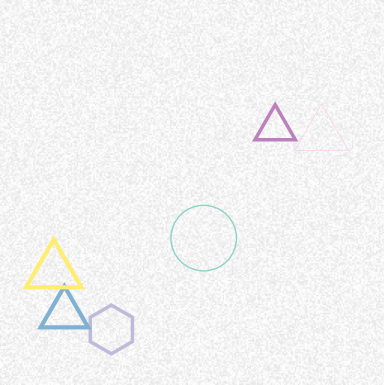[{"shape": "circle", "thickness": 1, "radius": 0.43, "center": [0.529, 0.382]}, {"shape": "hexagon", "thickness": 2.5, "radius": 0.32, "center": [0.289, 0.144]}, {"shape": "triangle", "thickness": 3, "radius": 0.36, "center": [0.167, 0.185]}, {"shape": "triangle", "thickness": 0.5, "radius": 0.4, "center": [0.835, 0.649]}, {"shape": "triangle", "thickness": 2.5, "radius": 0.3, "center": [0.715, 0.667]}, {"shape": "triangle", "thickness": 3, "radius": 0.41, "center": [0.139, 0.295]}]